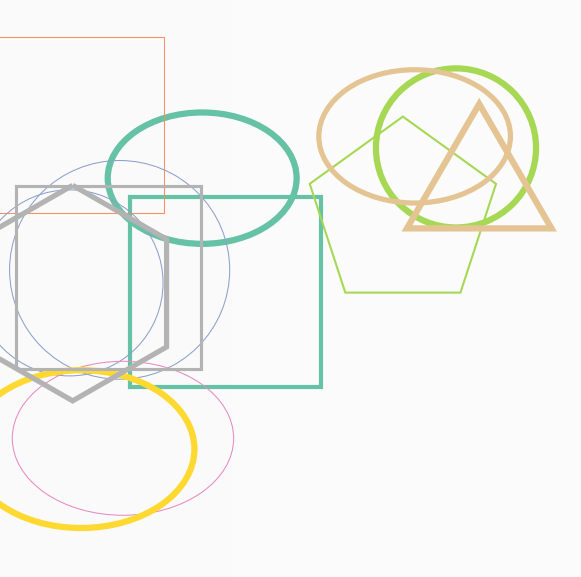[{"shape": "square", "thickness": 2, "radius": 0.82, "center": [0.388, 0.494]}, {"shape": "oval", "thickness": 3, "radius": 0.81, "center": [0.348, 0.691]}, {"shape": "square", "thickness": 0.5, "radius": 0.76, "center": [0.129, 0.783]}, {"shape": "circle", "thickness": 0.5, "radius": 0.95, "center": [0.206, 0.532]}, {"shape": "circle", "thickness": 0.5, "radius": 0.81, "center": [0.119, 0.509]}, {"shape": "oval", "thickness": 0.5, "radius": 0.95, "center": [0.212, 0.24]}, {"shape": "pentagon", "thickness": 1, "radius": 0.84, "center": [0.693, 0.629]}, {"shape": "circle", "thickness": 3, "radius": 0.69, "center": [0.785, 0.743]}, {"shape": "oval", "thickness": 3, "radius": 0.98, "center": [0.139, 0.221]}, {"shape": "triangle", "thickness": 3, "radius": 0.72, "center": [0.824, 0.675]}, {"shape": "oval", "thickness": 2.5, "radius": 0.82, "center": [0.713, 0.763]}, {"shape": "hexagon", "thickness": 2.5, "radius": 0.93, "center": [0.125, 0.492]}, {"shape": "square", "thickness": 1.5, "radius": 0.79, "center": [0.187, 0.519]}]